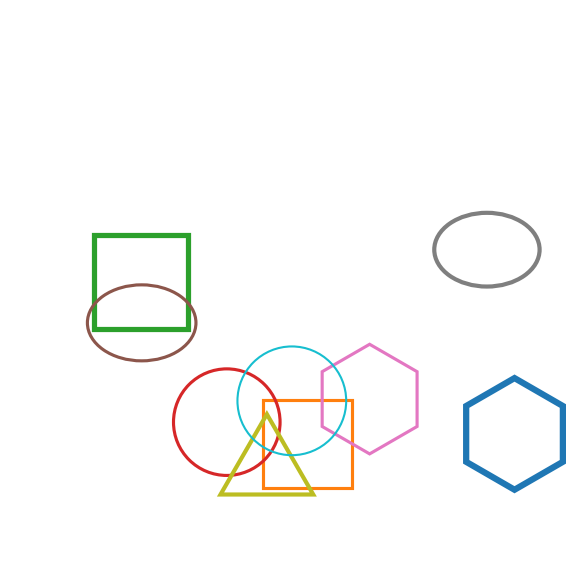[{"shape": "hexagon", "thickness": 3, "radius": 0.48, "center": [0.891, 0.248]}, {"shape": "square", "thickness": 1.5, "radius": 0.38, "center": [0.532, 0.23]}, {"shape": "square", "thickness": 2.5, "radius": 0.41, "center": [0.244, 0.511]}, {"shape": "circle", "thickness": 1.5, "radius": 0.46, "center": [0.393, 0.268]}, {"shape": "oval", "thickness": 1.5, "radius": 0.47, "center": [0.245, 0.44]}, {"shape": "hexagon", "thickness": 1.5, "radius": 0.47, "center": [0.64, 0.308]}, {"shape": "oval", "thickness": 2, "radius": 0.46, "center": [0.843, 0.567]}, {"shape": "triangle", "thickness": 2, "radius": 0.46, "center": [0.462, 0.189]}, {"shape": "circle", "thickness": 1, "radius": 0.47, "center": [0.505, 0.305]}]